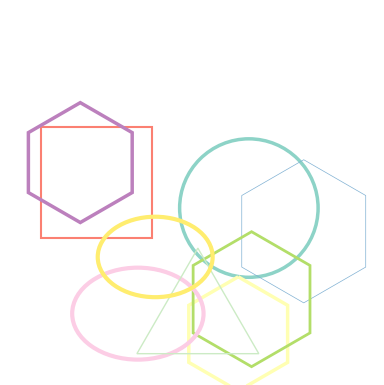[{"shape": "circle", "thickness": 2.5, "radius": 0.9, "center": [0.646, 0.46]}, {"shape": "hexagon", "thickness": 2.5, "radius": 0.74, "center": [0.619, 0.133]}, {"shape": "square", "thickness": 1.5, "radius": 0.72, "center": [0.25, 0.526]}, {"shape": "hexagon", "thickness": 0.5, "radius": 0.93, "center": [0.789, 0.399]}, {"shape": "hexagon", "thickness": 2, "radius": 0.88, "center": [0.653, 0.223]}, {"shape": "oval", "thickness": 3, "radius": 0.85, "center": [0.358, 0.185]}, {"shape": "hexagon", "thickness": 2.5, "radius": 0.78, "center": [0.209, 0.578]}, {"shape": "triangle", "thickness": 1, "radius": 0.91, "center": [0.514, 0.173]}, {"shape": "oval", "thickness": 3, "radius": 0.75, "center": [0.403, 0.333]}]